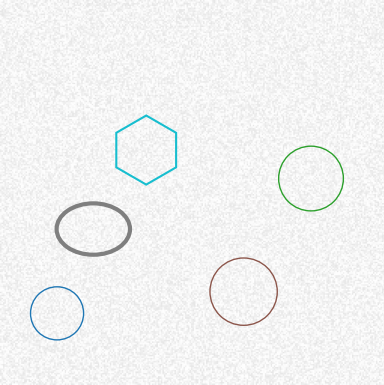[{"shape": "circle", "thickness": 1, "radius": 0.34, "center": [0.148, 0.186]}, {"shape": "circle", "thickness": 1, "radius": 0.42, "center": [0.808, 0.536]}, {"shape": "circle", "thickness": 1, "radius": 0.44, "center": [0.633, 0.242]}, {"shape": "oval", "thickness": 3, "radius": 0.48, "center": [0.242, 0.405]}, {"shape": "hexagon", "thickness": 1.5, "radius": 0.45, "center": [0.38, 0.61]}]